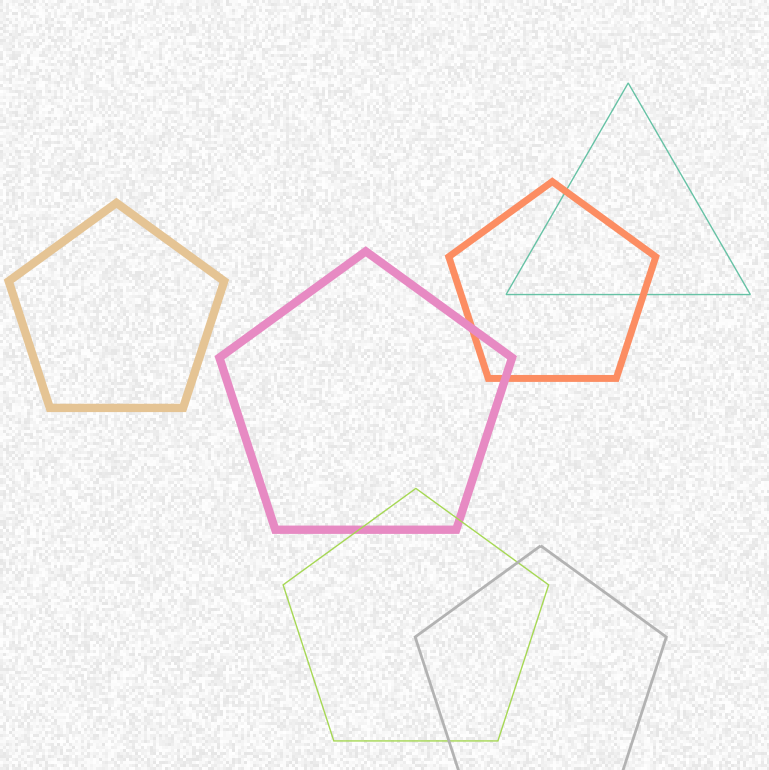[{"shape": "triangle", "thickness": 0.5, "radius": 0.92, "center": [0.816, 0.709]}, {"shape": "pentagon", "thickness": 2.5, "radius": 0.71, "center": [0.717, 0.623]}, {"shape": "pentagon", "thickness": 3, "radius": 1.0, "center": [0.475, 0.474]}, {"shape": "pentagon", "thickness": 0.5, "radius": 0.91, "center": [0.54, 0.184]}, {"shape": "pentagon", "thickness": 3, "radius": 0.74, "center": [0.151, 0.589]}, {"shape": "pentagon", "thickness": 1, "radius": 0.86, "center": [0.702, 0.12]}]